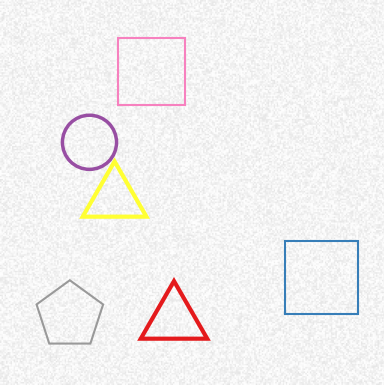[{"shape": "triangle", "thickness": 3, "radius": 0.5, "center": [0.452, 0.17]}, {"shape": "square", "thickness": 1.5, "radius": 0.47, "center": [0.834, 0.278]}, {"shape": "circle", "thickness": 2.5, "radius": 0.35, "center": [0.232, 0.63]}, {"shape": "triangle", "thickness": 3, "radius": 0.48, "center": [0.298, 0.485]}, {"shape": "square", "thickness": 1.5, "radius": 0.43, "center": [0.395, 0.813]}, {"shape": "pentagon", "thickness": 1.5, "radius": 0.45, "center": [0.181, 0.181]}]